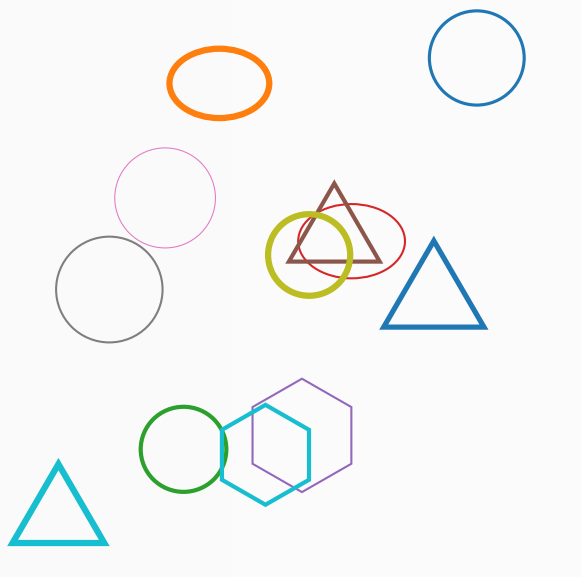[{"shape": "triangle", "thickness": 2.5, "radius": 0.5, "center": [0.746, 0.483]}, {"shape": "circle", "thickness": 1.5, "radius": 0.41, "center": [0.82, 0.899]}, {"shape": "oval", "thickness": 3, "radius": 0.43, "center": [0.377, 0.855]}, {"shape": "circle", "thickness": 2, "radius": 0.37, "center": [0.316, 0.221]}, {"shape": "oval", "thickness": 1, "radius": 0.46, "center": [0.605, 0.581]}, {"shape": "hexagon", "thickness": 1, "radius": 0.49, "center": [0.519, 0.245]}, {"shape": "triangle", "thickness": 2, "radius": 0.45, "center": [0.575, 0.591]}, {"shape": "circle", "thickness": 0.5, "radius": 0.43, "center": [0.284, 0.656]}, {"shape": "circle", "thickness": 1, "radius": 0.46, "center": [0.188, 0.498]}, {"shape": "circle", "thickness": 3, "radius": 0.35, "center": [0.532, 0.558]}, {"shape": "triangle", "thickness": 3, "radius": 0.46, "center": [0.101, 0.104]}, {"shape": "hexagon", "thickness": 2, "radius": 0.43, "center": [0.457, 0.212]}]